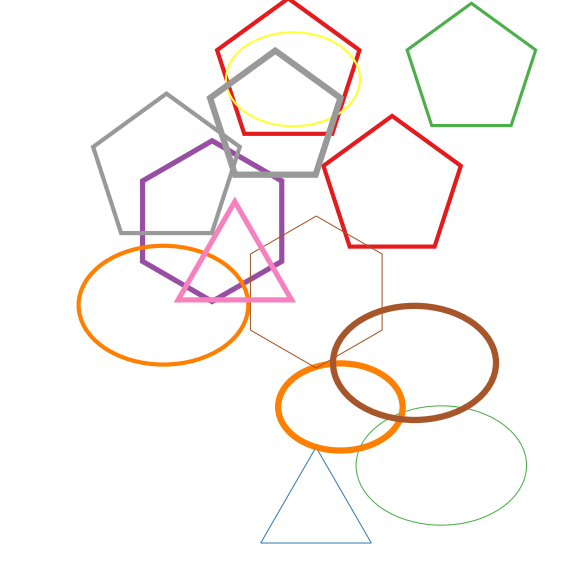[{"shape": "pentagon", "thickness": 2, "radius": 0.65, "center": [0.499, 0.872]}, {"shape": "pentagon", "thickness": 2, "radius": 0.63, "center": [0.679, 0.673]}, {"shape": "triangle", "thickness": 0.5, "radius": 0.55, "center": [0.547, 0.114]}, {"shape": "oval", "thickness": 0.5, "radius": 0.74, "center": [0.764, 0.193]}, {"shape": "pentagon", "thickness": 1.5, "radius": 0.59, "center": [0.816, 0.876]}, {"shape": "hexagon", "thickness": 2.5, "radius": 0.7, "center": [0.367, 0.616]}, {"shape": "oval", "thickness": 2, "radius": 0.73, "center": [0.283, 0.471]}, {"shape": "oval", "thickness": 3, "radius": 0.54, "center": [0.589, 0.294]}, {"shape": "oval", "thickness": 1, "radius": 0.58, "center": [0.507, 0.862]}, {"shape": "hexagon", "thickness": 0.5, "radius": 0.66, "center": [0.548, 0.493]}, {"shape": "oval", "thickness": 3, "radius": 0.71, "center": [0.718, 0.371]}, {"shape": "triangle", "thickness": 2.5, "radius": 0.57, "center": [0.407, 0.537]}, {"shape": "pentagon", "thickness": 3, "radius": 0.59, "center": [0.477, 0.793]}, {"shape": "pentagon", "thickness": 2, "radius": 0.67, "center": [0.288, 0.704]}]